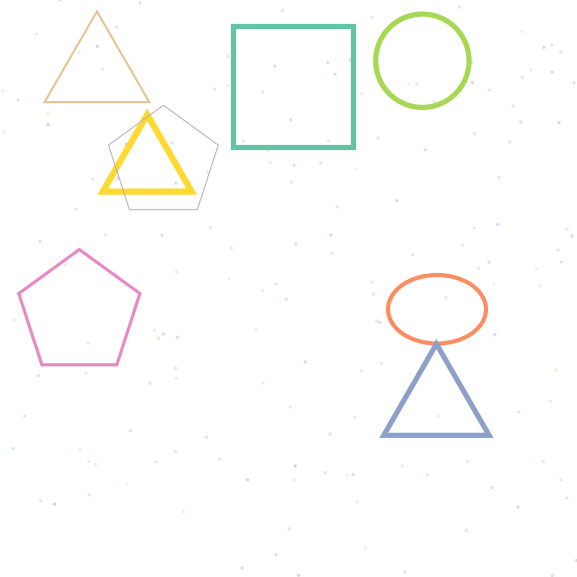[{"shape": "square", "thickness": 2.5, "radius": 0.52, "center": [0.507, 0.849]}, {"shape": "oval", "thickness": 2, "radius": 0.42, "center": [0.757, 0.464]}, {"shape": "triangle", "thickness": 2.5, "radius": 0.53, "center": [0.756, 0.298]}, {"shape": "pentagon", "thickness": 1.5, "radius": 0.55, "center": [0.137, 0.457]}, {"shape": "circle", "thickness": 2.5, "radius": 0.4, "center": [0.731, 0.894]}, {"shape": "triangle", "thickness": 3, "radius": 0.44, "center": [0.255, 0.712]}, {"shape": "triangle", "thickness": 1, "radius": 0.52, "center": [0.168, 0.875]}, {"shape": "pentagon", "thickness": 0.5, "radius": 0.5, "center": [0.283, 0.717]}]